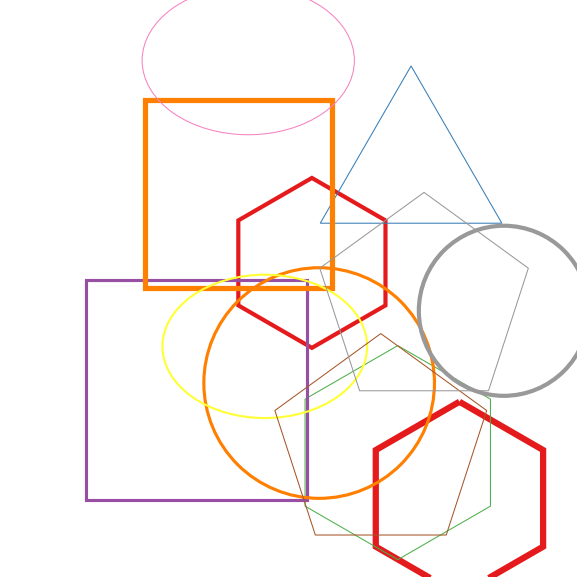[{"shape": "hexagon", "thickness": 3, "radius": 0.84, "center": [0.796, 0.136]}, {"shape": "hexagon", "thickness": 2, "radius": 0.74, "center": [0.54, 0.544]}, {"shape": "triangle", "thickness": 0.5, "radius": 0.91, "center": [0.712, 0.703]}, {"shape": "hexagon", "thickness": 0.5, "radius": 0.93, "center": [0.689, 0.215]}, {"shape": "square", "thickness": 1.5, "radius": 0.95, "center": [0.34, 0.324]}, {"shape": "circle", "thickness": 1.5, "radius": 1.0, "center": [0.553, 0.336]}, {"shape": "square", "thickness": 2.5, "radius": 0.81, "center": [0.414, 0.663]}, {"shape": "oval", "thickness": 1, "radius": 0.89, "center": [0.459, 0.399]}, {"shape": "pentagon", "thickness": 0.5, "radius": 0.96, "center": [0.659, 0.229]}, {"shape": "oval", "thickness": 0.5, "radius": 0.92, "center": [0.43, 0.894]}, {"shape": "circle", "thickness": 2, "radius": 0.74, "center": [0.873, 0.461]}, {"shape": "pentagon", "thickness": 0.5, "radius": 0.95, "center": [0.734, 0.476]}]